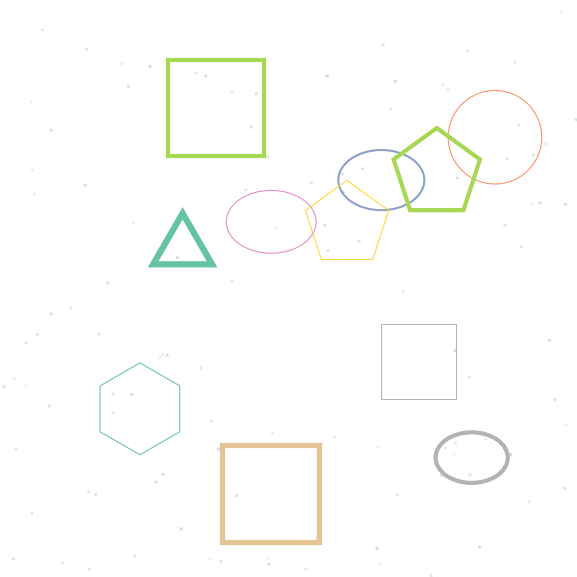[{"shape": "triangle", "thickness": 3, "radius": 0.29, "center": [0.316, 0.571]}, {"shape": "hexagon", "thickness": 0.5, "radius": 0.4, "center": [0.242, 0.291]}, {"shape": "circle", "thickness": 0.5, "radius": 0.4, "center": [0.857, 0.761]}, {"shape": "oval", "thickness": 1, "radius": 0.37, "center": [0.66, 0.687]}, {"shape": "oval", "thickness": 0.5, "radius": 0.39, "center": [0.47, 0.615]}, {"shape": "square", "thickness": 2, "radius": 0.42, "center": [0.375, 0.813]}, {"shape": "pentagon", "thickness": 2, "radius": 0.39, "center": [0.756, 0.699]}, {"shape": "pentagon", "thickness": 0.5, "radius": 0.38, "center": [0.601, 0.611]}, {"shape": "square", "thickness": 2.5, "radius": 0.42, "center": [0.469, 0.144]}, {"shape": "square", "thickness": 0.5, "radius": 0.33, "center": [0.724, 0.373]}, {"shape": "oval", "thickness": 2, "radius": 0.31, "center": [0.817, 0.207]}]